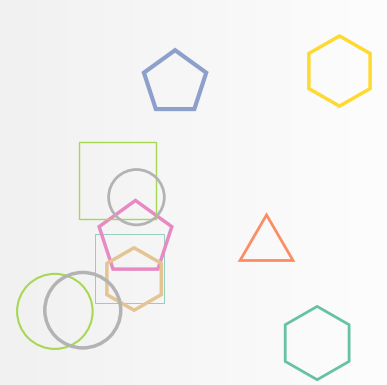[{"shape": "square", "thickness": 0.5, "radius": 0.45, "center": [0.334, 0.302]}, {"shape": "hexagon", "thickness": 2, "radius": 0.48, "center": [0.818, 0.109]}, {"shape": "triangle", "thickness": 2, "radius": 0.39, "center": [0.688, 0.363]}, {"shape": "pentagon", "thickness": 3, "radius": 0.42, "center": [0.452, 0.785]}, {"shape": "pentagon", "thickness": 2.5, "radius": 0.49, "center": [0.35, 0.381]}, {"shape": "circle", "thickness": 1.5, "radius": 0.49, "center": [0.142, 0.191]}, {"shape": "square", "thickness": 1, "radius": 0.5, "center": [0.304, 0.531]}, {"shape": "hexagon", "thickness": 2.5, "radius": 0.46, "center": [0.876, 0.815]}, {"shape": "hexagon", "thickness": 2.5, "radius": 0.41, "center": [0.346, 0.275]}, {"shape": "circle", "thickness": 2, "radius": 0.36, "center": [0.352, 0.488]}, {"shape": "circle", "thickness": 2.5, "radius": 0.49, "center": [0.214, 0.194]}]